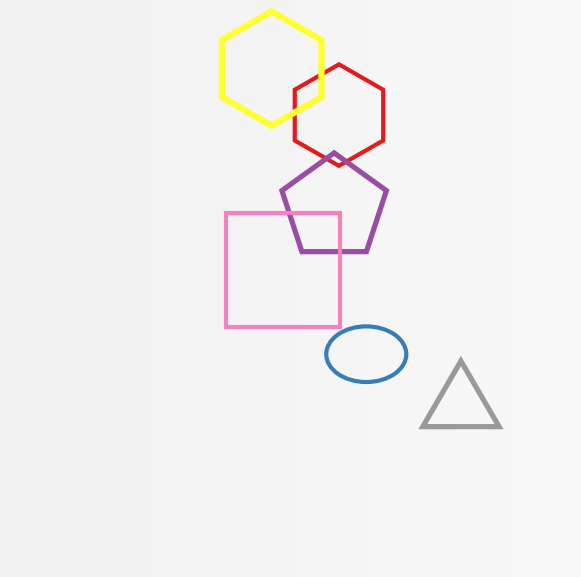[{"shape": "hexagon", "thickness": 2, "radius": 0.44, "center": [0.583, 0.8]}, {"shape": "oval", "thickness": 2, "radius": 0.34, "center": [0.63, 0.386]}, {"shape": "pentagon", "thickness": 2.5, "radius": 0.47, "center": [0.575, 0.64]}, {"shape": "hexagon", "thickness": 3, "radius": 0.49, "center": [0.467, 0.88]}, {"shape": "square", "thickness": 2, "radius": 0.49, "center": [0.487, 0.531]}, {"shape": "triangle", "thickness": 2.5, "radius": 0.38, "center": [0.793, 0.298]}]